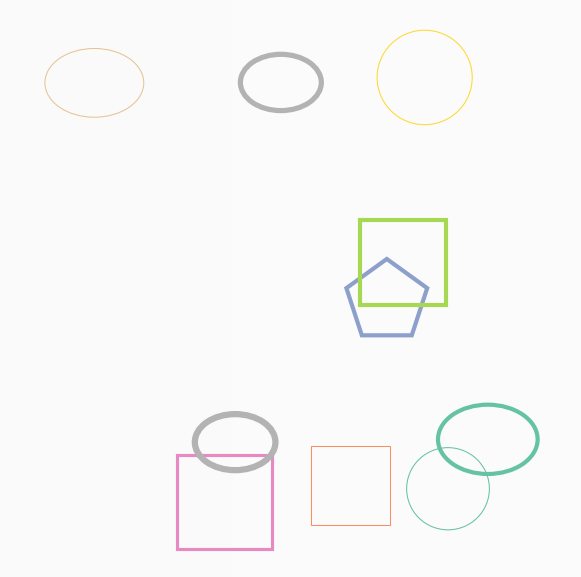[{"shape": "oval", "thickness": 2, "radius": 0.43, "center": [0.839, 0.238]}, {"shape": "circle", "thickness": 0.5, "radius": 0.36, "center": [0.771, 0.153]}, {"shape": "square", "thickness": 0.5, "radius": 0.34, "center": [0.604, 0.158]}, {"shape": "pentagon", "thickness": 2, "radius": 0.37, "center": [0.665, 0.478]}, {"shape": "square", "thickness": 1.5, "radius": 0.41, "center": [0.386, 0.13]}, {"shape": "square", "thickness": 2, "radius": 0.37, "center": [0.693, 0.544]}, {"shape": "circle", "thickness": 0.5, "radius": 0.41, "center": [0.731, 0.865]}, {"shape": "oval", "thickness": 0.5, "radius": 0.43, "center": [0.162, 0.856]}, {"shape": "oval", "thickness": 3, "radius": 0.35, "center": [0.405, 0.234]}, {"shape": "oval", "thickness": 2.5, "radius": 0.35, "center": [0.483, 0.856]}]